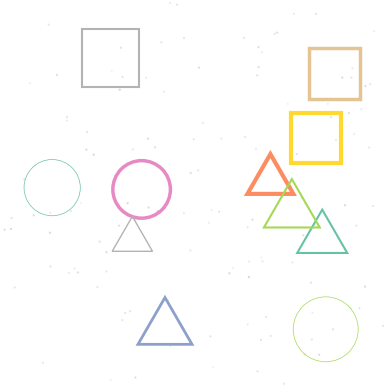[{"shape": "triangle", "thickness": 1.5, "radius": 0.38, "center": [0.837, 0.38]}, {"shape": "circle", "thickness": 0.5, "radius": 0.37, "center": [0.136, 0.513]}, {"shape": "triangle", "thickness": 3, "radius": 0.34, "center": [0.702, 0.531]}, {"shape": "triangle", "thickness": 2, "radius": 0.41, "center": [0.429, 0.146]}, {"shape": "circle", "thickness": 2.5, "radius": 0.37, "center": [0.368, 0.508]}, {"shape": "circle", "thickness": 0.5, "radius": 0.42, "center": [0.846, 0.145]}, {"shape": "triangle", "thickness": 1.5, "radius": 0.42, "center": [0.758, 0.451]}, {"shape": "square", "thickness": 3, "radius": 0.32, "center": [0.82, 0.642]}, {"shape": "square", "thickness": 2.5, "radius": 0.33, "center": [0.87, 0.809]}, {"shape": "square", "thickness": 1.5, "radius": 0.37, "center": [0.287, 0.849]}, {"shape": "triangle", "thickness": 1, "radius": 0.3, "center": [0.344, 0.377]}]